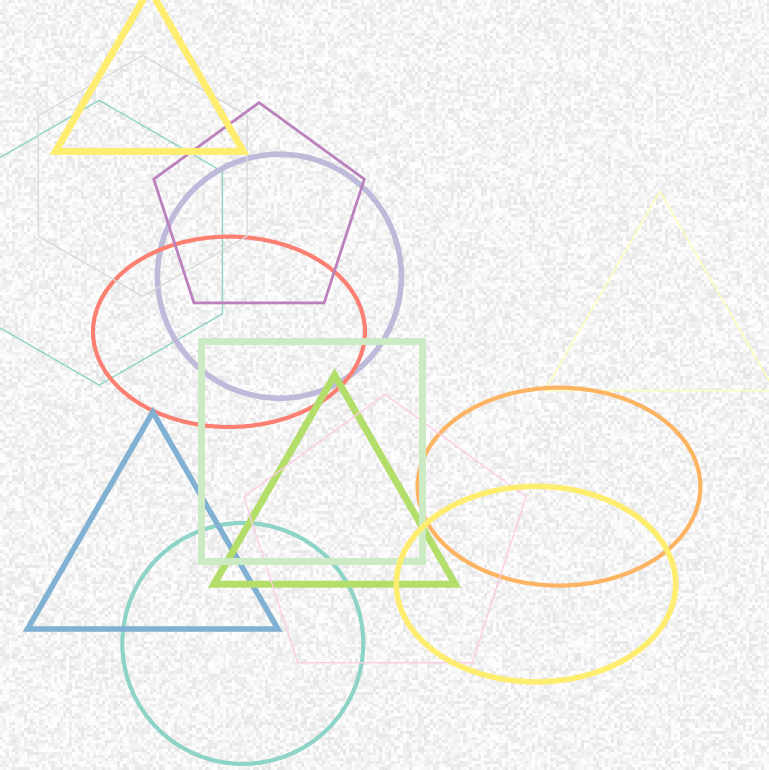[{"shape": "circle", "thickness": 1.5, "radius": 0.78, "center": [0.315, 0.164]}, {"shape": "hexagon", "thickness": 0.5, "radius": 0.92, "center": [0.129, 0.685]}, {"shape": "triangle", "thickness": 0.5, "radius": 0.86, "center": [0.857, 0.579]}, {"shape": "circle", "thickness": 2, "radius": 0.79, "center": [0.363, 0.641]}, {"shape": "oval", "thickness": 1.5, "radius": 0.88, "center": [0.297, 0.569]}, {"shape": "triangle", "thickness": 2, "radius": 0.94, "center": [0.198, 0.277]}, {"shape": "oval", "thickness": 1.5, "radius": 0.92, "center": [0.726, 0.368]}, {"shape": "triangle", "thickness": 2.5, "radius": 0.9, "center": [0.435, 0.332]}, {"shape": "pentagon", "thickness": 0.5, "radius": 0.96, "center": [0.5, 0.295]}, {"shape": "hexagon", "thickness": 0.5, "radius": 0.78, "center": [0.185, 0.772]}, {"shape": "pentagon", "thickness": 1, "radius": 0.72, "center": [0.336, 0.723]}, {"shape": "square", "thickness": 2.5, "radius": 0.72, "center": [0.405, 0.414]}, {"shape": "triangle", "thickness": 2.5, "radius": 0.7, "center": [0.194, 0.874]}, {"shape": "oval", "thickness": 2, "radius": 0.91, "center": [0.696, 0.241]}]